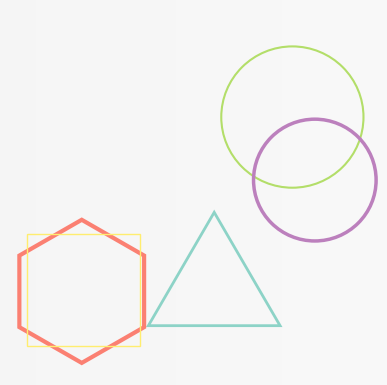[{"shape": "triangle", "thickness": 2, "radius": 0.98, "center": [0.553, 0.252]}, {"shape": "hexagon", "thickness": 3, "radius": 0.93, "center": [0.211, 0.243]}, {"shape": "circle", "thickness": 1.5, "radius": 0.92, "center": [0.755, 0.696]}, {"shape": "circle", "thickness": 2.5, "radius": 0.79, "center": [0.812, 0.532]}, {"shape": "square", "thickness": 1, "radius": 0.73, "center": [0.216, 0.248]}]